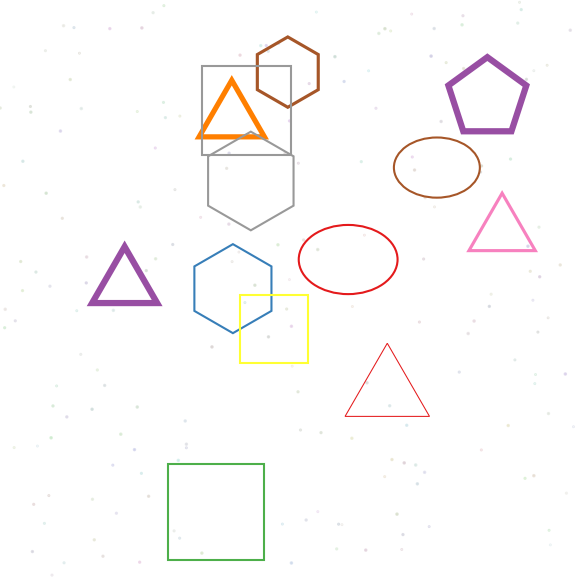[{"shape": "oval", "thickness": 1, "radius": 0.43, "center": [0.603, 0.55]}, {"shape": "triangle", "thickness": 0.5, "radius": 0.42, "center": [0.671, 0.32]}, {"shape": "hexagon", "thickness": 1, "radius": 0.39, "center": [0.403, 0.499]}, {"shape": "square", "thickness": 1, "radius": 0.42, "center": [0.375, 0.113]}, {"shape": "triangle", "thickness": 3, "radius": 0.33, "center": [0.216, 0.507]}, {"shape": "pentagon", "thickness": 3, "radius": 0.35, "center": [0.844, 0.829]}, {"shape": "triangle", "thickness": 2.5, "radius": 0.33, "center": [0.401, 0.795]}, {"shape": "square", "thickness": 1, "radius": 0.29, "center": [0.475, 0.429]}, {"shape": "oval", "thickness": 1, "radius": 0.37, "center": [0.756, 0.709]}, {"shape": "hexagon", "thickness": 1.5, "radius": 0.3, "center": [0.498, 0.874]}, {"shape": "triangle", "thickness": 1.5, "radius": 0.33, "center": [0.869, 0.598]}, {"shape": "hexagon", "thickness": 1, "radius": 0.43, "center": [0.434, 0.686]}, {"shape": "square", "thickness": 1, "radius": 0.38, "center": [0.427, 0.808]}]